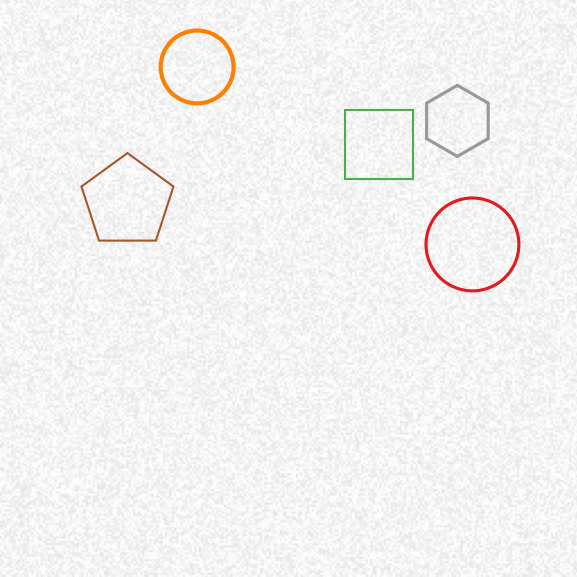[{"shape": "circle", "thickness": 1.5, "radius": 0.4, "center": [0.818, 0.576]}, {"shape": "square", "thickness": 1, "radius": 0.3, "center": [0.656, 0.749]}, {"shape": "circle", "thickness": 2, "radius": 0.32, "center": [0.341, 0.883]}, {"shape": "pentagon", "thickness": 1, "radius": 0.42, "center": [0.221, 0.65]}, {"shape": "hexagon", "thickness": 1.5, "radius": 0.31, "center": [0.792, 0.79]}]